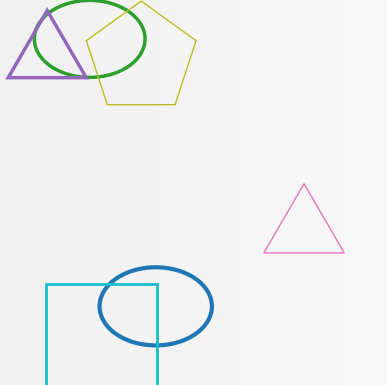[{"shape": "oval", "thickness": 3, "radius": 0.72, "center": [0.402, 0.204]}, {"shape": "oval", "thickness": 2.5, "radius": 0.71, "center": [0.231, 0.899]}, {"shape": "triangle", "thickness": 2.5, "radius": 0.58, "center": [0.122, 0.856]}, {"shape": "triangle", "thickness": 1, "radius": 0.6, "center": [0.785, 0.403]}, {"shape": "pentagon", "thickness": 1, "radius": 0.74, "center": [0.364, 0.848]}, {"shape": "square", "thickness": 2, "radius": 0.72, "center": [0.261, 0.12]}]